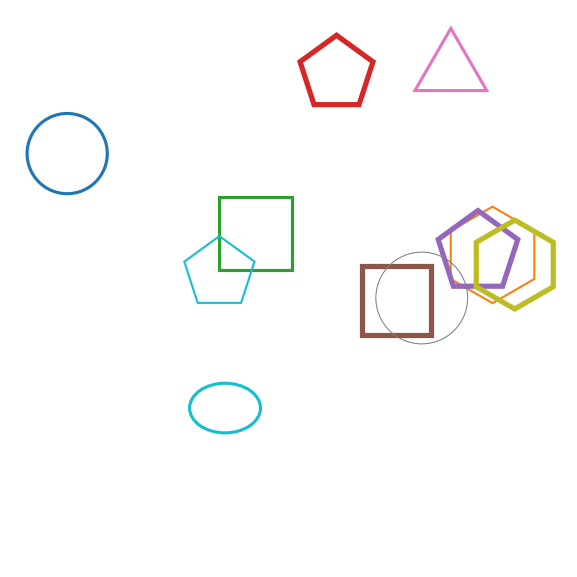[{"shape": "circle", "thickness": 1.5, "radius": 0.35, "center": [0.116, 0.733]}, {"shape": "hexagon", "thickness": 1, "radius": 0.42, "center": [0.853, 0.558]}, {"shape": "square", "thickness": 1.5, "radius": 0.32, "center": [0.443, 0.595]}, {"shape": "pentagon", "thickness": 2.5, "radius": 0.33, "center": [0.583, 0.872]}, {"shape": "pentagon", "thickness": 2.5, "radius": 0.36, "center": [0.828, 0.562]}, {"shape": "square", "thickness": 2.5, "radius": 0.3, "center": [0.687, 0.479]}, {"shape": "triangle", "thickness": 1.5, "radius": 0.36, "center": [0.781, 0.878]}, {"shape": "circle", "thickness": 0.5, "radius": 0.4, "center": [0.73, 0.483]}, {"shape": "hexagon", "thickness": 2.5, "radius": 0.38, "center": [0.891, 0.541]}, {"shape": "pentagon", "thickness": 1, "radius": 0.32, "center": [0.38, 0.526]}, {"shape": "oval", "thickness": 1.5, "radius": 0.31, "center": [0.39, 0.293]}]